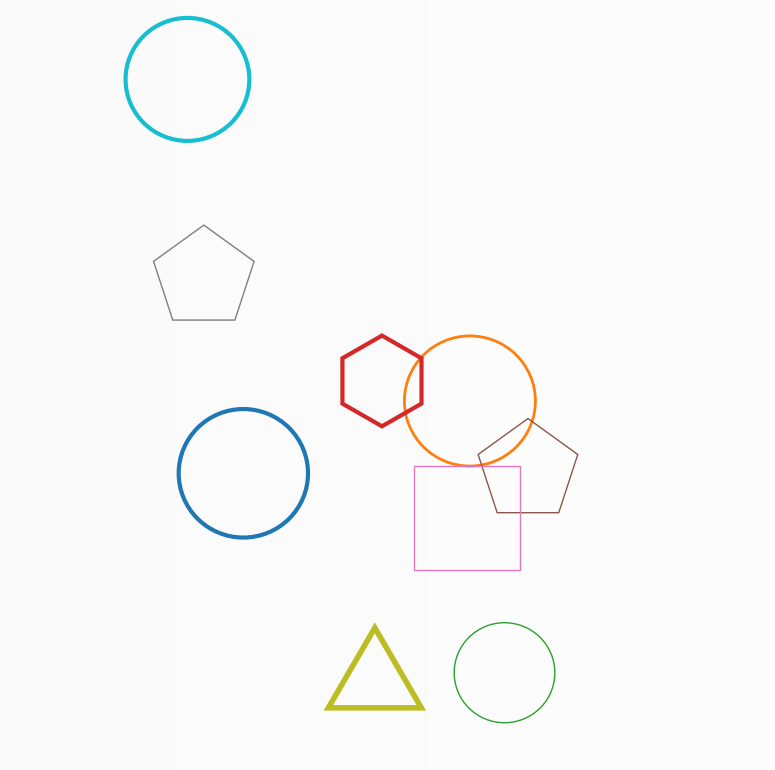[{"shape": "circle", "thickness": 1.5, "radius": 0.42, "center": [0.314, 0.385]}, {"shape": "circle", "thickness": 1, "radius": 0.42, "center": [0.606, 0.479]}, {"shape": "circle", "thickness": 0.5, "radius": 0.32, "center": [0.651, 0.126]}, {"shape": "hexagon", "thickness": 1.5, "radius": 0.29, "center": [0.493, 0.505]}, {"shape": "pentagon", "thickness": 0.5, "radius": 0.34, "center": [0.681, 0.389]}, {"shape": "square", "thickness": 0.5, "radius": 0.34, "center": [0.603, 0.327]}, {"shape": "pentagon", "thickness": 0.5, "radius": 0.34, "center": [0.263, 0.639]}, {"shape": "triangle", "thickness": 2, "radius": 0.35, "center": [0.484, 0.115]}, {"shape": "circle", "thickness": 1.5, "radius": 0.4, "center": [0.242, 0.897]}]